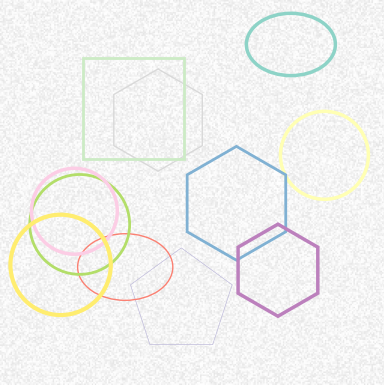[{"shape": "oval", "thickness": 2.5, "radius": 0.58, "center": [0.756, 0.885]}, {"shape": "circle", "thickness": 2.5, "radius": 0.57, "center": [0.843, 0.597]}, {"shape": "pentagon", "thickness": 0.5, "radius": 0.69, "center": [0.471, 0.217]}, {"shape": "oval", "thickness": 1, "radius": 0.62, "center": [0.325, 0.306]}, {"shape": "hexagon", "thickness": 2, "radius": 0.74, "center": [0.614, 0.472]}, {"shape": "circle", "thickness": 2, "radius": 0.65, "center": [0.207, 0.417]}, {"shape": "circle", "thickness": 2.5, "radius": 0.56, "center": [0.193, 0.451]}, {"shape": "hexagon", "thickness": 1, "radius": 0.66, "center": [0.411, 0.688]}, {"shape": "hexagon", "thickness": 2.5, "radius": 0.6, "center": [0.722, 0.298]}, {"shape": "square", "thickness": 2, "radius": 0.65, "center": [0.347, 0.718]}, {"shape": "circle", "thickness": 3, "radius": 0.65, "center": [0.157, 0.312]}]